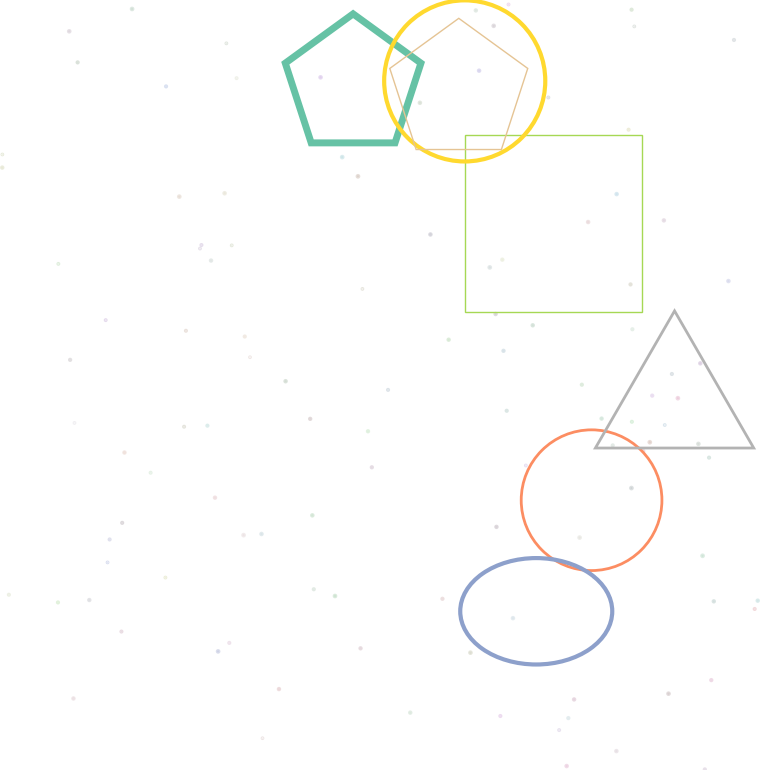[{"shape": "pentagon", "thickness": 2.5, "radius": 0.46, "center": [0.459, 0.889]}, {"shape": "circle", "thickness": 1, "radius": 0.46, "center": [0.768, 0.35]}, {"shape": "oval", "thickness": 1.5, "radius": 0.49, "center": [0.696, 0.206]}, {"shape": "square", "thickness": 0.5, "radius": 0.58, "center": [0.718, 0.71]}, {"shape": "circle", "thickness": 1.5, "radius": 0.52, "center": [0.604, 0.895]}, {"shape": "pentagon", "thickness": 0.5, "radius": 0.47, "center": [0.596, 0.882]}, {"shape": "triangle", "thickness": 1, "radius": 0.59, "center": [0.876, 0.478]}]